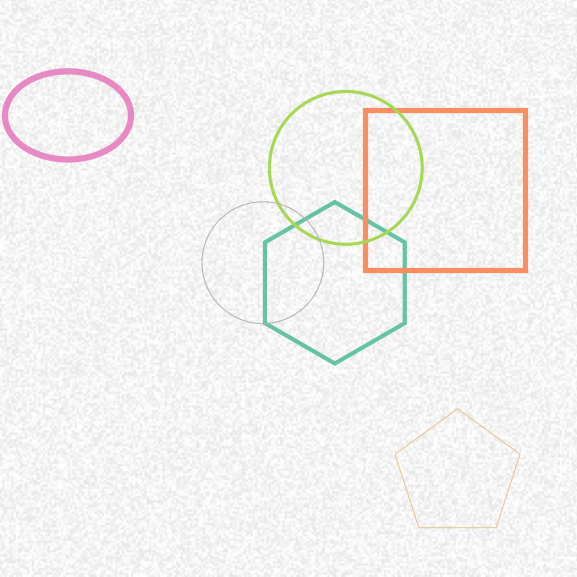[{"shape": "hexagon", "thickness": 2, "radius": 0.7, "center": [0.58, 0.51]}, {"shape": "square", "thickness": 2.5, "radius": 0.69, "center": [0.77, 0.67]}, {"shape": "oval", "thickness": 3, "radius": 0.55, "center": [0.118, 0.799]}, {"shape": "circle", "thickness": 1.5, "radius": 0.66, "center": [0.599, 0.708]}, {"shape": "pentagon", "thickness": 0.5, "radius": 0.57, "center": [0.792, 0.177]}, {"shape": "circle", "thickness": 0.5, "radius": 0.53, "center": [0.455, 0.544]}]